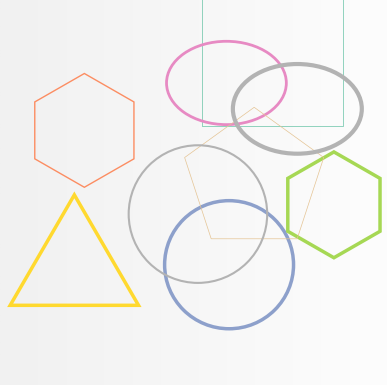[{"shape": "square", "thickness": 0.5, "radius": 0.91, "center": [0.703, 0.856]}, {"shape": "hexagon", "thickness": 1, "radius": 0.74, "center": [0.218, 0.661]}, {"shape": "circle", "thickness": 2.5, "radius": 0.83, "center": [0.591, 0.312]}, {"shape": "oval", "thickness": 2, "radius": 0.77, "center": [0.584, 0.785]}, {"shape": "hexagon", "thickness": 2.5, "radius": 0.69, "center": [0.862, 0.468]}, {"shape": "triangle", "thickness": 2.5, "radius": 0.96, "center": [0.192, 0.303]}, {"shape": "pentagon", "thickness": 0.5, "radius": 0.94, "center": [0.656, 0.533]}, {"shape": "oval", "thickness": 3, "radius": 0.83, "center": [0.767, 0.717]}, {"shape": "circle", "thickness": 1.5, "radius": 0.89, "center": [0.511, 0.444]}]